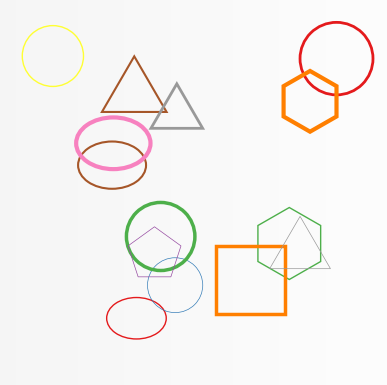[{"shape": "oval", "thickness": 1, "radius": 0.38, "center": [0.352, 0.173]}, {"shape": "circle", "thickness": 2, "radius": 0.47, "center": [0.868, 0.848]}, {"shape": "circle", "thickness": 0.5, "radius": 0.36, "center": [0.452, 0.259]}, {"shape": "hexagon", "thickness": 1, "radius": 0.47, "center": [0.747, 0.368]}, {"shape": "circle", "thickness": 2.5, "radius": 0.44, "center": [0.415, 0.386]}, {"shape": "pentagon", "thickness": 0.5, "radius": 0.36, "center": [0.399, 0.339]}, {"shape": "square", "thickness": 2.5, "radius": 0.44, "center": [0.645, 0.272]}, {"shape": "hexagon", "thickness": 3, "radius": 0.39, "center": [0.8, 0.737]}, {"shape": "circle", "thickness": 1, "radius": 0.39, "center": [0.136, 0.854]}, {"shape": "oval", "thickness": 1.5, "radius": 0.44, "center": [0.289, 0.571]}, {"shape": "triangle", "thickness": 1.5, "radius": 0.48, "center": [0.346, 0.757]}, {"shape": "oval", "thickness": 3, "radius": 0.48, "center": [0.292, 0.628]}, {"shape": "triangle", "thickness": 0.5, "radius": 0.45, "center": [0.774, 0.347]}, {"shape": "triangle", "thickness": 2, "radius": 0.39, "center": [0.456, 0.705]}]